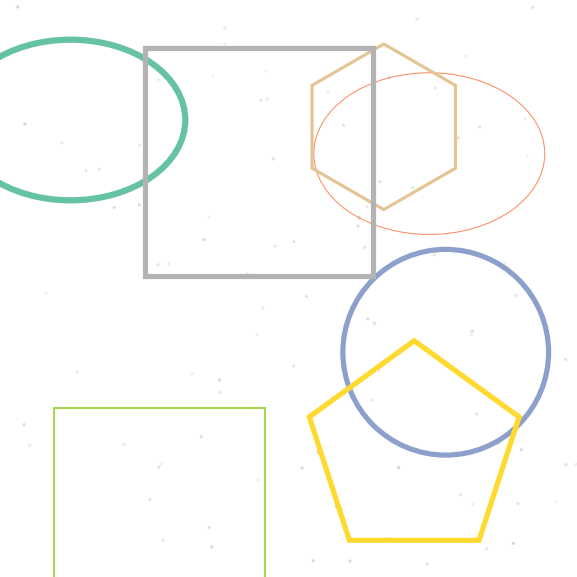[{"shape": "oval", "thickness": 3, "radius": 0.99, "center": [0.122, 0.791]}, {"shape": "oval", "thickness": 0.5, "radius": 1.0, "center": [0.743, 0.733]}, {"shape": "circle", "thickness": 2.5, "radius": 0.89, "center": [0.772, 0.389]}, {"shape": "square", "thickness": 1, "radius": 0.91, "center": [0.277, 0.11]}, {"shape": "pentagon", "thickness": 2.5, "radius": 0.95, "center": [0.717, 0.218]}, {"shape": "hexagon", "thickness": 1.5, "radius": 0.72, "center": [0.665, 0.78]}, {"shape": "square", "thickness": 2.5, "radius": 0.99, "center": [0.449, 0.719]}]